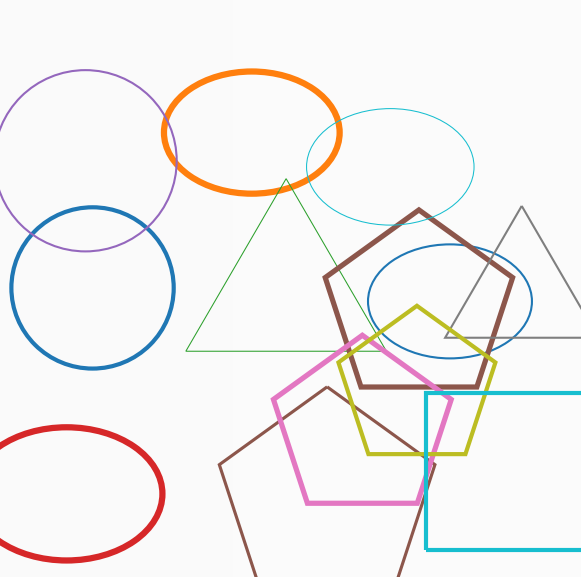[{"shape": "circle", "thickness": 2, "radius": 0.7, "center": [0.159, 0.501]}, {"shape": "oval", "thickness": 1, "radius": 0.71, "center": [0.774, 0.477]}, {"shape": "oval", "thickness": 3, "radius": 0.76, "center": [0.433, 0.77]}, {"shape": "triangle", "thickness": 0.5, "radius": 1.0, "center": [0.492, 0.491]}, {"shape": "oval", "thickness": 3, "radius": 0.82, "center": [0.115, 0.144]}, {"shape": "circle", "thickness": 1, "radius": 0.78, "center": [0.147, 0.721]}, {"shape": "pentagon", "thickness": 2.5, "radius": 0.85, "center": [0.721, 0.466]}, {"shape": "pentagon", "thickness": 1.5, "radius": 0.98, "center": [0.563, 0.134]}, {"shape": "pentagon", "thickness": 2.5, "radius": 0.8, "center": [0.623, 0.258]}, {"shape": "triangle", "thickness": 1, "radius": 0.76, "center": [0.898, 0.49]}, {"shape": "pentagon", "thickness": 2, "radius": 0.71, "center": [0.717, 0.328]}, {"shape": "oval", "thickness": 0.5, "radius": 0.72, "center": [0.671, 0.71]}, {"shape": "square", "thickness": 2, "radius": 0.68, "center": [0.869, 0.183]}]